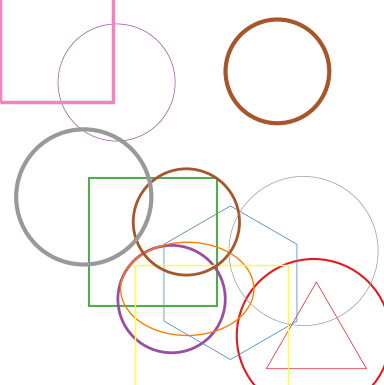[{"shape": "circle", "thickness": 1.5, "radius": 1.0, "center": [0.815, 0.127]}, {"shape": "triangle", "thickness": 0.5, "radius": 0.75, "center": [0.822, 0.117]}, {"shape": "hexagon", "thickness": 0.5, "radius": 1.0, "center": [0.599, 0.266]}, {"shape": "square", "thickness": 1.5, "radius": 0.83, "center": [0.398, 0.371]}, {"shape": "circle", "thickness": 2, "radius": 0.7, "center": [0.446, 0.223]}, {"shape": "circle", "thickness": 0.5, "radius": 0.76, "center": [0.303, 0.786]}, {"shape": "oval", "thickness": 1, "radius": 0.87, "center": [0.486, 0.25]}, {"shape": "square", "thickness": 1, "radius": 0.99, "center": [0.548, 0.113]}, {"shape": "circle", "thickness": 2, "radius": 0.69, "center": [0.484, 0.424]}, {"shape": "circle", "thickness": 3, "radius": 0.67, "center": [0.721, 0.815]}, {"shape": "square", "thickness": 2.5, "radius": 0.73, "center": [0.147, 0.882]}, {"shape": "circle", "thickness": 0.5, "radius": 0.97, "center": [0.788, 0.348]}, {"shape": "circle", "thickness": 3, "radius": 0.88, "center": [0.218, 0.489]}]